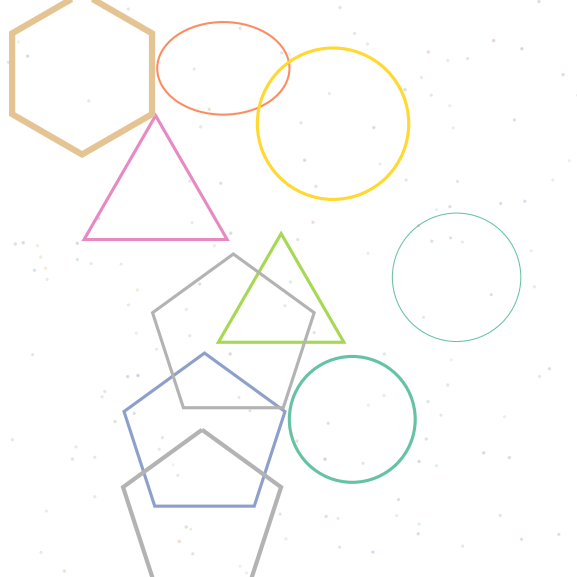[{"shape": "circle", "thickness": 0.5, "radius": 0.56, "center": [0.791, 0.519]}, {"shape": "circle", "thickness": 1.5, "radius": 0.54, "center": [0.61, 0.273]}, {"shape": "oval", "thickness": 1, "radius": 0.57, "center": [0.387, 0.881]}, {"shape": "pentagon", "thickness": 1.5, "radius": 0.73, "center": [0.354, 0.241]}, {"shape": "triangle", "thickness": 1.5, "radius": 0.72, "center": [0.269, 0.656]}, {"shape": "triangle", "thickness": 1.5, "radius": 0.63, "center": [0.487, 0.469]}, {"shape": "circle", "thickness": 1.5, "radius": 0.66, "center": [0.577, 0.785]}, {"shape": "hexagon", "thickness": 3, "radius": 0.7, "center": [0.142, 0.871]}, {"shape": "pentagon", "thickness": 1.5, "radius": 0.74, "center": [0.404, 0.412]}, {"shape": "pentagon", "thickness": 2, "radius": 0.72, "center": [0.35, 0.111]}]